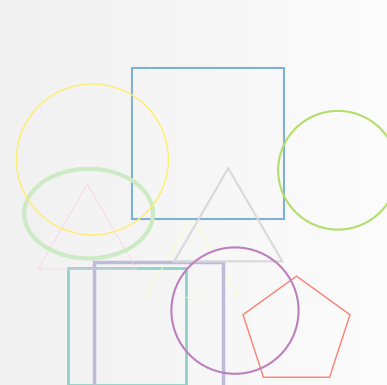[{"shape": "square", "thickness": 2, "radius": 0.76, "center": [0.329, 0.152]}, {"shape": "triangle", "thickness": 0.5, "radius": 0.7, "center": [0.495, 0.297]}, {"shape": "square", "thickness": 2.5, "radius": 0.83, "center": [0.409, 0.151]}, {"shape": "pentagon", "thickness": 1, "radius": 0.73, "center": [0.765, 0.138]}, {"shape": "square", "thickness": 1.5, "radius": 0.98, "center": [0.537, 0.627]}, {"shape": "circle", "thickness": 1.5, "radius": 0.77, "center": [0.872, 0.558]}, {"shape": "triangle", "thickness": 0.5, "radius": 0.73, "center": [0.225, 0.375]}, {"shape": "triangle", "thickness": 1.5, "radius": 0.81, "center": [0.589, 0.402]}, {"shape": "circle", "thickness": 1.5, "radius": 0.82, "center": [0.606, 0.193]}, {"shape": "oval", "thickness": 3, "radius": 0.83, "center": [0.229, 0.445]}, {"shape": "circle", "thickness": 1, "radius": 0.98, "center": [0.238, 0.586]}]